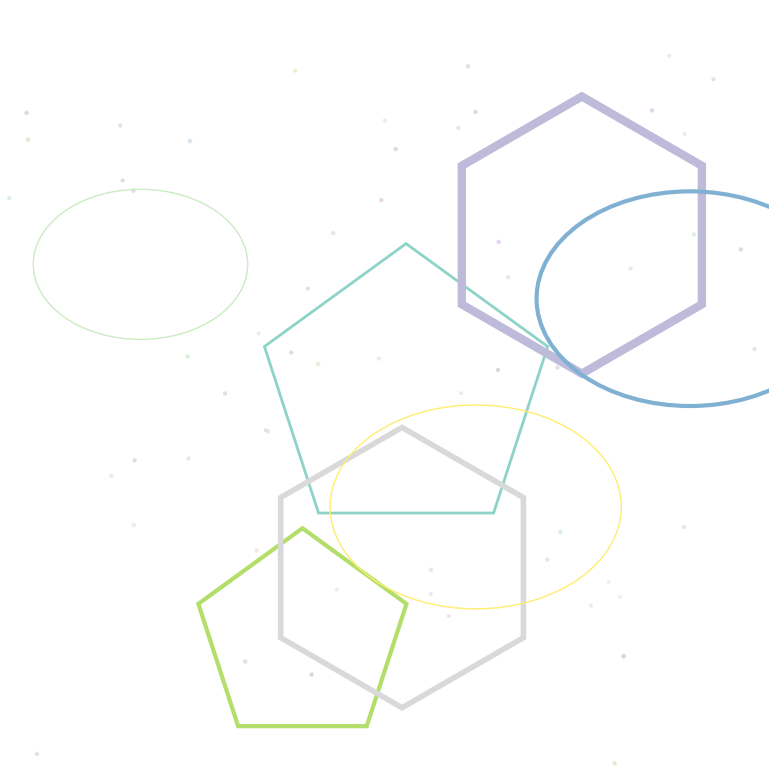[{"shape": "pentagon", "thickness": 1, "radius": 0.97, "center": [0.527, 0.49]}, {"shape": "hexagon", "thickness": 3, "radius": 0.9, "center": [0.756, 0.695]}, {"shape": "oval", "thickness": 1.5, "radius": 1.0, "center": [0.896, 0.612]}, {"shape": "pentagon", "thickness": 1.5, "radius": 0.71, "center": [0.393, 0.172]}, {"shape": "hexagon", "thickness": 2, "radius": 0.91, "center": [0.522, 0.263]}, {"shape": "oval", "thickness": 0.5, "radius": 0.7, "center": [0.182, 0.657]}, {"shape": "oval", "thickness": 0.5, "radius": 0.95, "center": [0.618, 0.342]}]